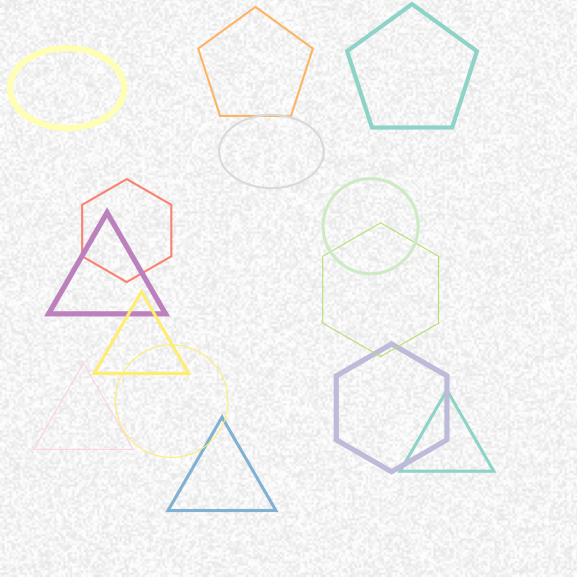[{"shape": "pentagon", "thickness": 2, "radius": 0.59, "center": [0.713, 0.874]}, {"shape": "triangle", "thickness": 1.5, "radius": 0.47, "center": [0.774, 0.23]}, {"shape": "oval", "thickness": 3, "radius": 0.49, "center": [0.116, 0.847]}, {"shape": "hexagon", "thickness": 2.5, "radius": 0.55, "center": [0.678, 0.293]}, {"shape": "hexagon", "thickness": 1, "radius": 0.45, "center": [0.219, 0.6]}, {"shape": "triangle", "thickness": 1.5, "radius": 0.54, "center": [0.384, 0.169]}, {"shape": "pentagon", "thickness": 1, "radius": 0.52, "center": [0.442, 0.883]}, {"shape": "hexagon", "thickness": 0.5, "radius": 0.58, "center": [0.659, 0.497]}, {"shape": "triangle", "thickness": 0.5, "radius": 0.5, "center": [0.144, 0.271]}, {"shape": "oval", "thickness": 1, "radius": 0.45, "center": [0.47, 0.737]}, {"shape": "triangle", "thickness": 2.5, "radius": 0.58, "center": [0.185, 0.514]}, {"shape": "circle", "thickness": 1.5, "radius": 0.41, "center": [0.642, 0.607]}, {"shape": "circle", "thickness": 0.5, "radius": 0.49, "center": [0.297, 0.305]}, {"shape": "triangle", "thickness": 1.5, "radius": 0.47, "center": [0.245, 0.4]}]